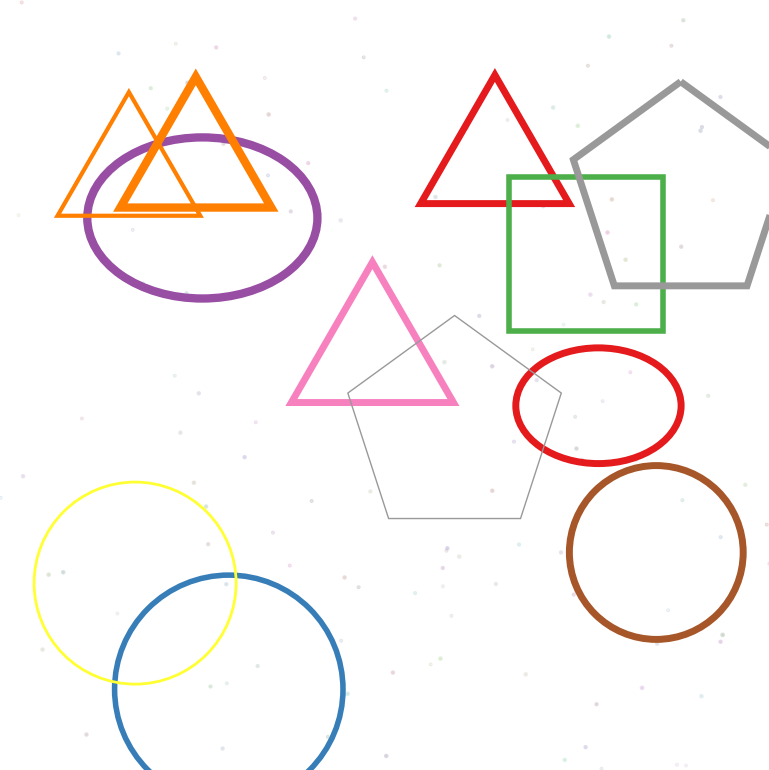[{"shape": "oval", "thickness": 2.5, "radius": 0.54, "center": [0.777, 0.473]}, {"shape": "triangle", "thickness": 2.5, "radius": 0.56, "center": [0.643, 0.791]}, {"shape": "circle", "thickness": 2, "radius": 0.74, "center": [0.297, 0.105]}, {"shape": "square", "thickness": 2, "radius": 0.5, "center": [0.761, 0.67]}, {"shape": "oval", "thickness": 3, "radius": 0.75, "center": [0.263, 0.717]}, {"shape": "triangle", "thickness": 3, "radius": 0.57, "center": [0.254, 0.787]}, {"shape": "triangle", "thickness": 1.5, "radius": 0.54, "center": [0.167, 0.773]}, {"shape": "circle", "thickness": 1, "radius": 0.66, "center": [0.175, 0.243]}, {"shape": "circle", "thickness": 2.5, "radius": 0.56, "center": [0.852, 0.282]}, {"shape": "triangle", "thickness": 2.5, "radius": 0.61, "center": [0.484, 0.538]}, {"shape": "pentagon", "thickness": 2.5, "radius": 0.73, "center": [0.884, 0.747]}, {"shape": "pentagon", "thickness": 0.5, "radius": 0.73, "center": [0.59, 0.444]}]